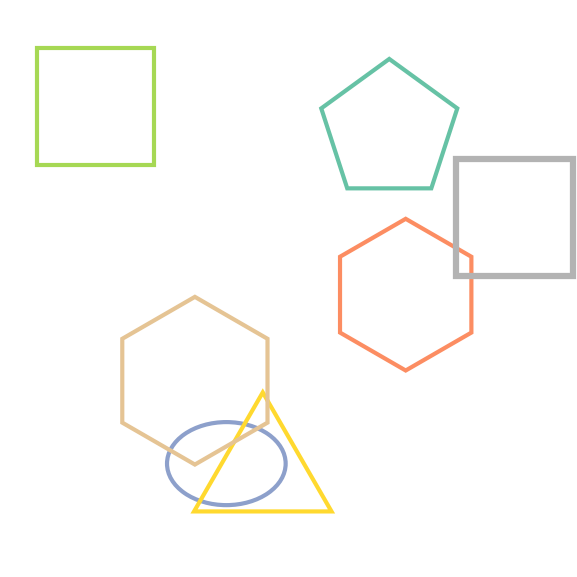[{"shape": "pentagon", "thickness": 2, "radius": 0.62, "center": [0.674, 0.773]}, {"shape": "hexagon", "thickness": 2, "radius": 0.66, "center": [0.703, 0.489]}, {"shape": "oval", "thickness": 2, "radius": 0.51, "center": [0.392, 0.196]}, {"shape": "square", "thickness": 2, "radius": 0.51, "center": [0.166, 0.814]}, {"shape": "triangle", "thickness": 2, "radius": 0.69, "center": [0.455, 0.182]}, {"shape": "hexagon", "thickness": 2, "radius": 0.73, "center": [0.337, 0.34]}, {"shape": "square", "thickness": 3, "radius": 0.51, "center": [0.89, 0.623]}]